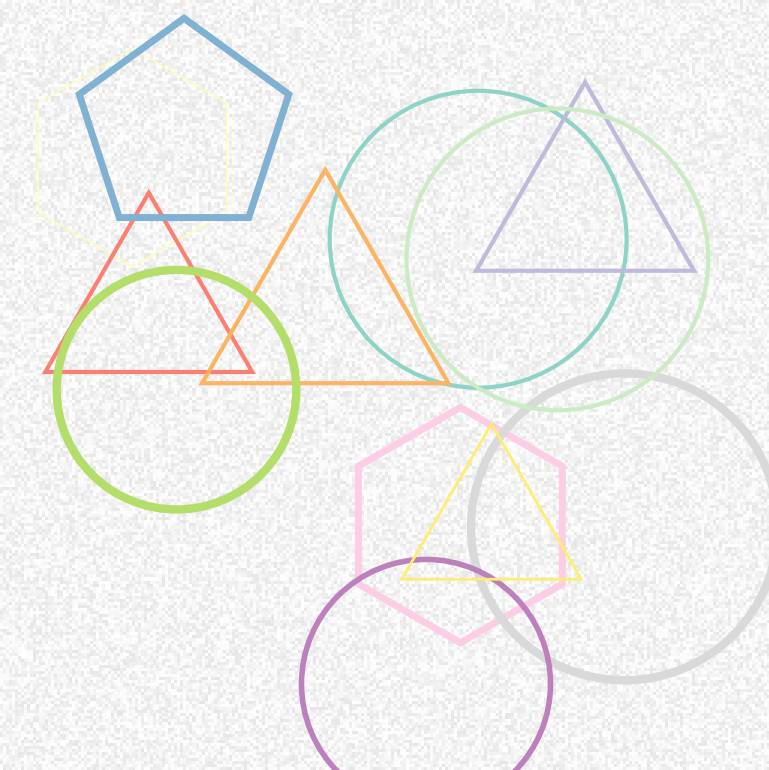[{"shape": "circle", "thickness": 1.5, "radius": 0.96, "center": [0.621, 0.689]}, {"shape": "hexagon", "thickness": 0.5, "radius": 0.71, "center": [0.172, 0.795]}, {"shape": "triangle", "thickness": 1.5, "radius": 0.82, "center": [0.76, 0.73]}, {"shape": "triangle", "thickness": 1.5, "radius": 0.78, "center": [0.193, 0.594]}, {"shape": "pentagon", "thickness": 2.5, "radius": 0.72, "center": [0.239, 0.833]}, {"shape": "triangle", "thickness": 1.5, "radius": 0.92, "center": [0.422, 0.595]}, {"shape": "circle", "thickness": 3, "radius": 0.78, "center": [0.229, 0.494]}, {"shape": "hexagon", "thickness": 2.5, "radius": 0.76, "center": [0.598, 0.318]}, {"shape": "circle", "thickness": 3, "radius": 1.0, "center": [0.811, 0.316]}, {"shape": "circle", "thickness": 2, "radius": 0.81, "center": [0.553, 0.112]}, {"shape": "circle", "thickness": 1.5, "radius": 0.98, "center": [0.724, 0.663]}, {"shape": "triangle", "thickness": 1, "radius": 0.67, "center": [0.638, 0.315]}]